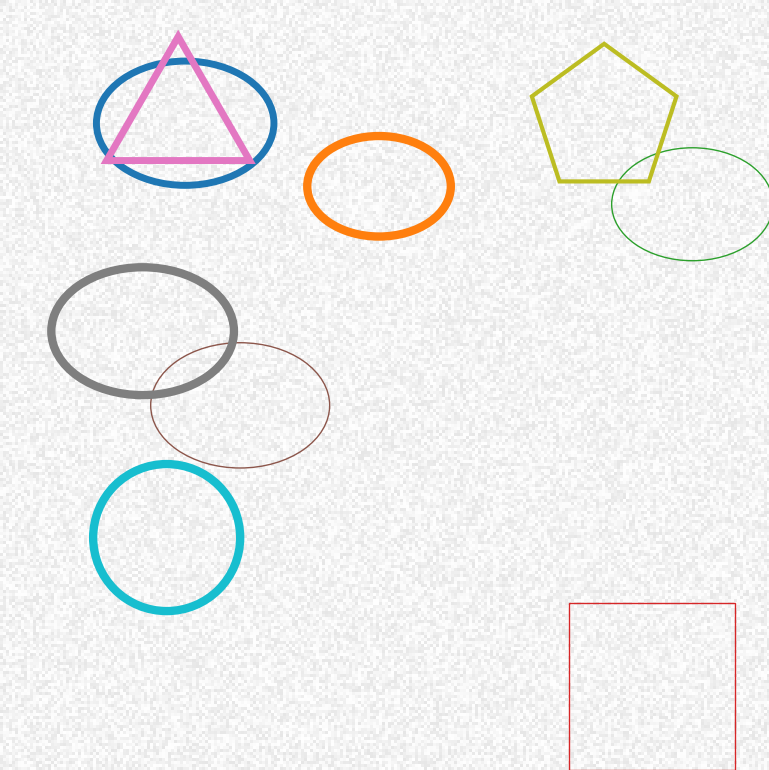[{"shape": "oval", "thickness": 2.5, "radius": 0.58, "center": [0.24, 0.84]}, {"shape": "oval", "thickness": 3, "radius": 0.47, "center": [0.492, 0.758]}, {"shape": "oval", "thickness": 0.5, "radius": 0.52, "center": [0.899, 0.735]}, {"shape": "square", "thickness": 0.5, "radius": 0.54, "center": [0.847, 0.108]}, {"shape": "oval", "thickness": 0.5, "radius": 0.58, "center": [0.312, 0.474]}, {"shape": "triangle", "thickness": 2.5, "radius": 0.54, "center": [0.231, 0.845]}, {"shape": "oval", "thickness": 3, "radius": 0.59, "center": [0.185, 0.57]}, {"shape": "pentagon", "thickness": 1.5, "radius": 0.49, "center": [0.785, 0.844]}, {"shape": "circle", "thickness": 3, "radius": 0.48, "center": [0.216, 0.302]}]